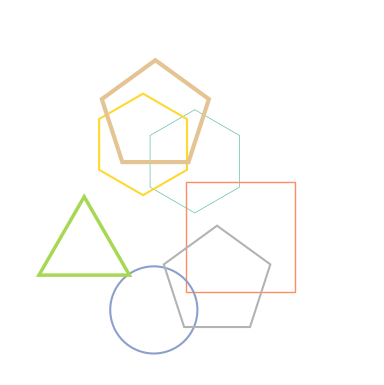[{"shape": "hexagon", "thickness": 0.5, "radius": 0.67, "center": [0.506, 0.581]}, {"shape": "square", "thickness": 1, "radius": 0.71, "center": [0.625, 0.385]}, {"shape": "circle", "thickness": 1.5, "radius": 0.57, "center": [0.4, 0.195]}, {"shape": "triangle", "thickness": 2.5, "radius": 0.68, "center": [0.219, 0.353]}, {"shape": "hexagon", "thickness": 1.5, "radius": 0.66, "center": [0.372, 0.625]}, {"shape": "pentagon", "thickness": 3, "radius": 0.73, "center": [0.404, 0.697]}, {"shape": "pentagon", "thickness": 1.5, "radius": 0.73, "center": [0.564, 0.268]}]